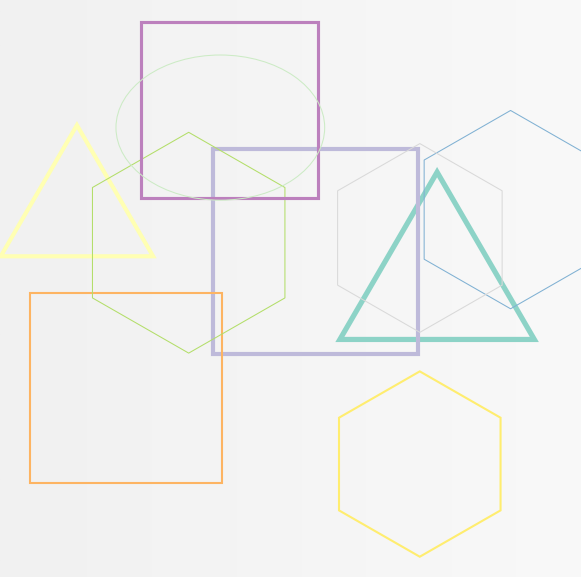[{"shape": "triangle", "thickness": 2.5, "radius": 0.97, "center": [0.752, 0.508]}, {"shape": "triangle", "thickness": 2, "radius": 0.76, "center": [0.132, 0.631]}, {"shape": "square", "thickness": 2, "radius": 0.88, "center": [0.543, 0.564]}, {"shape": "hexagon", "thickness": 0.5, "radius": 0.86, "center": [0.878, 0.636]}, {"shape": "square", "thickness": 1, "radius": 0.83, "center": [0.217, 0.327]}, {"shape": "hexagon", "thickness": 0.5, "radius": 0.96, "center": [0.325, 0.579]}, {"shape": "hexagon", "thickness": 0.5, "radius": 0.82, "center": [0.722, 0.587]}, {"shape": "square", "thickness": 1.5, "radius": 0.76, "center": [0.395, 0.809]}, {"shape": "oval", "thickness": 0.5, "radius": 0.9, "center": [0.379, 0.778]}, {"shape": "hexagon", "thickness": 1, "radius": 0.8, "center": [0.722, 0.196]}]